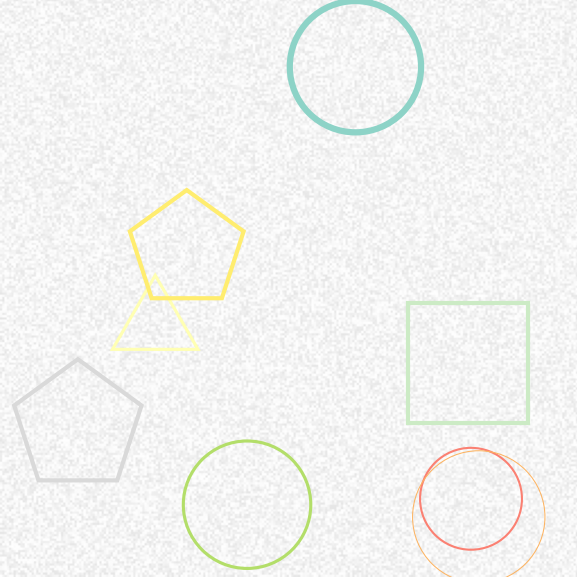[{"shape": "circle", "thickness": 3, "radius": 0.57, "center": [0.615, 0.884]}, {"shape": "triangle", "thickness": 1.5, "radius": 0.43, "center": [0.269, 0.437]}, {"shape": "circle", "thickness": 1, "radius": 0.44, "center": [0.816, 0.135]}, {"shape": "circle", "thickness": 0.5, "radius": 0.57, "center": [0.829, 0.104]}, {"shape": "circle", "thickness": 1.5, "radius": 0.55, "center": [0.428, 0.125]}, {"shape": "pentagon", "thickness": 2, "radius": 0.58, "center": [0.135, 0.261]}, {"shape": "square", "thickness": 2, "radius": 0.52, "center": [0.81, 0.371]}, {"shape": "pentagon", "thickness": 2, "radius": 0.52, "center": [0.323, 0.566]}]